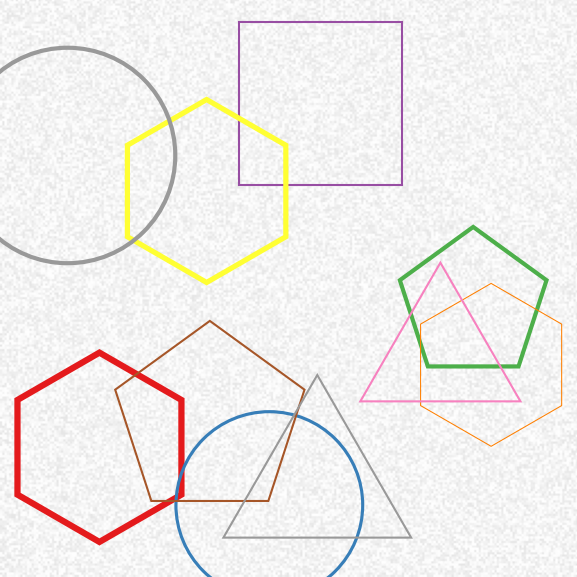[{"shape": "hexagon", "thickness": 3, "radius": 0.82, "center": [0.172, 0.225]}, {"shape": "circle", "thickness": 1.5, "radius": 0.81, "center": [0.466, 0.125]}, {"shape": "pentagon", "thickness": 2, "radius": 0.67, "center": [0.819, 0.473]}, {"shape": "square", "thickness": 1, "radius": 0.71, "center": [0.555, 0.82]}, {"shape": "hexagon", "thickness": 0.5, "radius": 0.71, "center": [0.85, 0.367]}, {"shape": "hexagon", "thickness": 2.5, "radius": 0.79, "center": [0.358, 0.668]}, {"shape": "pentagon", "thickness": 1, "radius": 0.86, "center": [0.363, 0.271]}, {"shape": "triangle", "thickness": 1, "radius": 0.8, "center": [0.763, 0.384]}, {"shape": "triangle", "thickness": 1, "radius": 0.94, "center": [0.549, 0.162]}, {"shape": "circle", "thickness": 2, "radius": 0.93, "center": [0.117, 0.73]}]